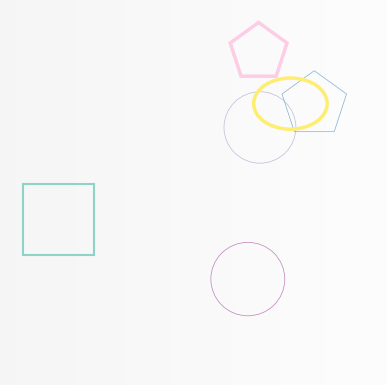[{"shape": "square", "thickness": 1.5, "radius": 0.46, "center": [0.152, 0.431]}, {"shape": "circle", "thickness": 0.5, "radius": 0.46, "center": [0.671, 0.669]}, {"shape": "pentagon", "thickness": 0.5, "radius": 0.44, "center": [0.811, 0.729]}, {"shape": "pentagon", "thickness": 2.5, "radius": 0.39, "center": [0.667, 0.864]}, {"shape": "circle", "thickness": 0.5, "radius": 0.48, "center": [0.64, 0.275]}, {"shape": "oval", "thickness": 2.5, "radius": 0.47, "center": [0.75, 0.731]}]